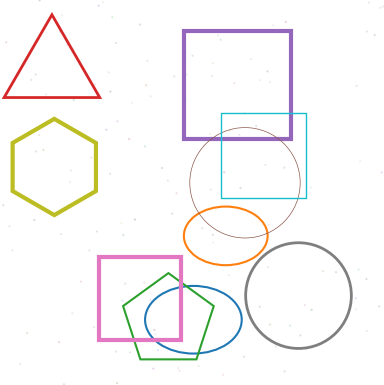[{"shape": "oval", "thickness": 1.5, "radius": 0.63, "center": [0.502, 0.17]}, {"shape": "oval", "thickness": 1.5, "radius": 0.54, "center": [0.586, 0.387]}, {"shape": "pentagon", "thickness": 1.5, "radius": 0.62, "center": [0.437, 0.167]}, {"shape": "triangle", "thickness": 2, "radius": 0.72, "center": [0.135, 0.818]}, {"shape": "square", "thickness": 3, "radius": 0.7, "center": [0.617, 0.779]}, {"shape": "circle", "thickness": 0.5, "radius": 0.72, "center": [0.636, 0.525]}, {"shape": "square", "thickness": 3, "radius": 0.53, "center": [0.363, 0.225]}, {"shape": "circle", "thickness": 2, "radius": 0.69, "center": [0.775, 0.232]}, {"shape": "hexagon", "thickness": 3, "radius": 0.62, "center": [0.141, 0.566]}, {"shape": "square", "thickness": 1, "radius": 0.55, "center": [0.686, 0.597]}]